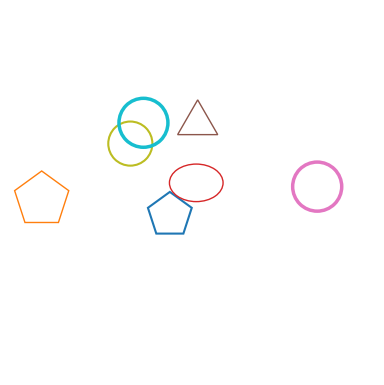[{"shape": "pentagon", "thickness": 1.5, "radius": 0.3, "center": [0.441, 0.442]}, {"shape": "pentagon", "thickness": 1, "radius": 0.37, "center": [0.108, 0.482]}, {"shape": "oval", "thickness": 1, "radius": 0.35, "center": [0.51, 0.525]}, {"shape": "triangle", "thickness": 1, "radius": 0.3, "center": [0.513, 0.68]}, {"shape": "circle", "thickness": 2.5, "radius": 0.32, "center": [0.824, 0.515]}, {"shape": "circle", "thickness": 1.5, "radius": 0.29, "center": [0.339, 0.627]}, {"shape": "circle", "thickness": 2.5, "radius": 0.32, "center": [0.373, 0.681]}]